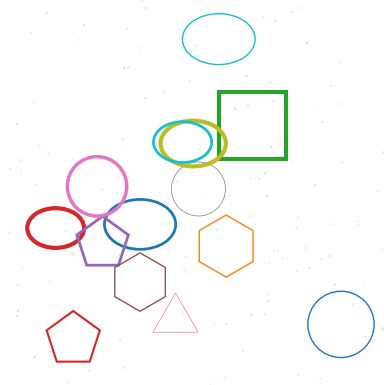[{"shape": "oval", "thickness": 2, "radius": 0.46, "center": [0.364, 0.417]}, {"shape": "circle", "thickness": 1, "radius": 0.43, "center": [0.886, 0.157]}, {"shape": "hexagon", "thickness": 1, "radius": 0.4, "center": [0.587, 0.361]}, {"shape": "square", "thickness": 3, "radius": 0.44, "center": [0.657, 0.673]}, {"shape": "pentagon", "thickness": 1.5, "radius": 0.36, "center": [0.19, 0.12]}, {"shape": "oval", "thickness": 3, "radius": 0.37, "center": [0.144, 0.408]}, {"shape": "pentagon", "thickness": 2, "radius": 0.35, "center": [0.267, 0.368]}, {"shape": "hexagon", "thickness": 1, "radius": 0.38, "center": [0.364, 0.267]}, {"shape": "triangle", "thickness": 0.5, "radius": 0.34, "center": [0.456, 0.171]}, {"shape": "circle", "thickness": 2.5, "radius": 0.39, "center": [0.252, 0.516]}, {"shape": "circle", "thickness": 0.5, "radius": 0.35, "center": [0.515, 0.509]}, {"shape": "oval", "thickness": 3, "radius": 0.42, "center": [0.502, 0.627]}, {"shape": "oval", "thickness": 1, "radius": 0.47, "center": [0.568, 0.898]}, {"shape": "oval", "thickness": 2, "radius": 0.38, "center": [0.474, 0.631]}]